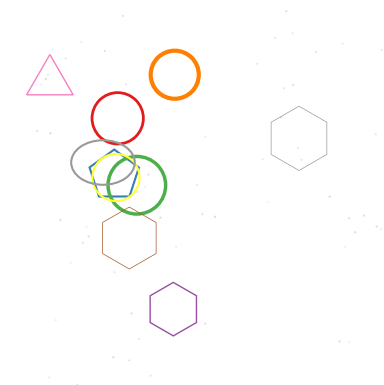[{"shape": "circle", "thickness": 2, "radius": 0.33, "center": [0.306, 0.693]}, {"shape": "pentagon", "thickness": 1.5, "radius": 0.34, "center": [0.297, 0.544]}, {"shape": "circle", "thickness": 2.5, "radius": 0.37, "center": [0.355, 0.519]}, {"shape": "hexagon", "thickness": 1, "radius": 0.35, "center": [0.45, 0.197]}, {"shape": "circle", "thickness": 3, "radius": 0.31, "center": [0.454, 0.806]}, {"shape": "circle", "thickness": 1.5, "radius": 0.31, "center": [0.301, 0.539]}, {"shape": "hexagon", "thickness": 0.5, "radius": 0.4, "center": [0.336, 0.382]}, {"shape": "triangle", "thickness": 1, "radius": 0.35, "center": [0.13, 0.789]}, {"shape": "hexagon", "thickness": 0.5, "radius": 0.42, "center": [0.777, 0.641]}, {"shape": "oval", "thickness": 1.5, "radius": 0.41, "center": [0.267, 0.578]}]